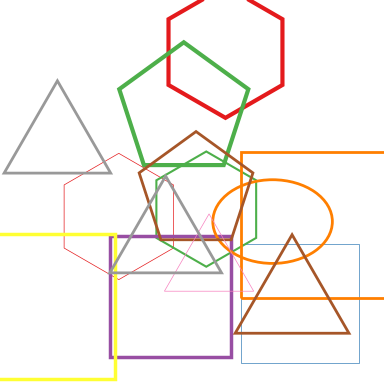[{"shape": "hexagon", "thickness": 0.5, "radius": 0.82, "center": [0.309, 0.438]}, {"shape": "hexagon", "thickness": 3, "radius": 0.85, "center": [0.586, 0.865]}, {"shape": "square", "thickness": 0.5, "radius": 0.77, "center": [0.779, 0.212]}, {"shape": "pentagon", "thickness": 3, "radius": 0.88, "center": [0.477, 0.714]}, {"shape": "hexagon", "thickness": 1.5, "radius": 0.75, "center": [0.536, 0.457]}, {"shape": "square", "thickness": 2.5, "radius": 0.78, "center": [0.442, 0.229]}, {"shape": "square", "thickness": 2, "radius": 0.95, "center": [0.816, 0.416]}, {"shape": "oval", "thickness": 2, "radius": 0.78, "center": [0.708, 0.424]}, {"shape": "square", "thickness": 2.5, "radius": 0.94, "center": [0.112, 0.205]}, {"shape": "triangle", "thickness": 2, "radius": 0.85, "center": [0.759, 0.22]}, {"shape": "pentagon", "thickness": 2, "radius": 0.78, "center": [0.509, 0.503]}, {"shape": "triangle", "thickness": 0.5, "radius": 0.67, "center": [0.543, 0.311]}, {"shape": "triangle", "thickness": 2, "radius": 0.84, "center": [0.43, 0.375]}, {"shape": "triangle", "thickness": 2, "radius": 0.8, "center": [0.149, 0.63]}]